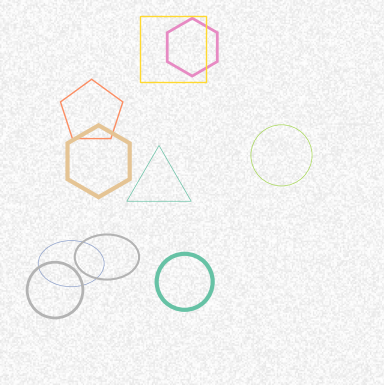[{"shape": "circle", "thickness": 3, "radius": 0.36, "center": [0.48, 0.268]}, {"shape": "triangle", "thickness": 0.5, "radius": 0.48, "center": [0.413, 0.526]}, {"shape": "pentagon", "thickness": 1, "radius": 0.43, "center": [0.238, 0.709]}, {"shape": "oval", "thickness": 0.5, "radius": 0.43, "center": [0.185, 0.315]}, {"shape": "hexagon", "thickness": 2, "radius": 0.38, "center": [0.499, 0.878]}, {"shape": "circle", "thickness": 0.5, "radius": 0.4, "center": [0.731, 0.596]}, {"shape": "square", "thickness": 1, "radius": 0.43, "center": [0.45, 0.872]}, {"shape": "hexagon", "thickness": 3, "radius": 0.47, "center": [0.256, 0.581]}, {"shape": "oval", "thickness": 1.5, "radius": 0.42, "center": [0.278, 0.332]}, {"shape": "circle", "thickness": 2, "radius": 0.36, "center": [0.143, 0.247]}]